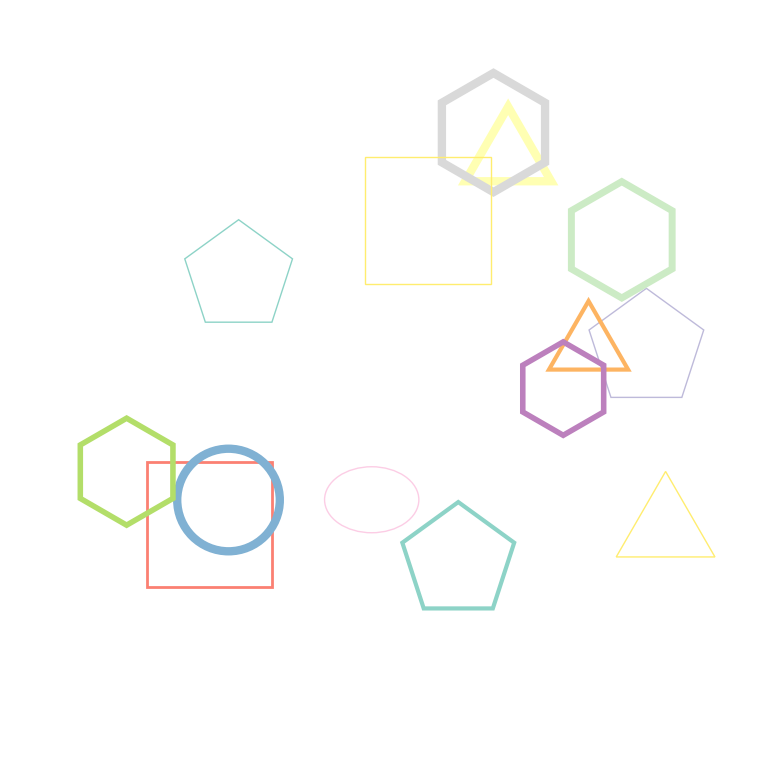[{"shape": "pentagon", "thickness": 0.5, "radius": 0.37, "center": [0.31, 0.641]}, {"shape": "pentagon", "thickness": 1.5, "radius": 0.38, "center": [0.595, 0.272]}, {"shape": "triangle", "thickness": 3, "radius": 0.32, "center": [0.66, 0.797]}, {"shape": "pentagon", "thickness": 0.5, "radius": 0.39, "center": [0.839, 0.547]}, {"shape": "square", "thickness": 1, "radius": 0.41, "center": [0.272, 0.319]}, {"shape": "circle", "thickness": 3, "radius": 0.33, "center": [0.297, 0.351]}, {"shape": "triangle", "thickness": 1.5, "radius": 0.3, "center": [0.764, 0.55]}, {"shape": "hexagon", "thickness": 2, "radius": 0.35, "center": [0.164, 0.387]}, {"shape": "oval", "thickness": 0.5, "radius": 0.31, "center": [0.483, 0.351]}, {"shape": "hexagon", "thickness": 3, "radius": 0.39, "center": [0.641, 0.828]}, {"shape": "hexagon", "thickness": 2, "radius": 0.3, "center": [0.731, 0.495]}, {"shape": "hexagon", "thickness": 2.5, "radius": 0.38, "center": [0.807, 0.689]}, {"shape": "square", "thickness": 0.5, "radius": 0.41, "center": [0.556, 0.714]}, {"shape": "triangle", "thickness": 0.5, "radius": 0.37, "center": [0.864, 0.314]}]